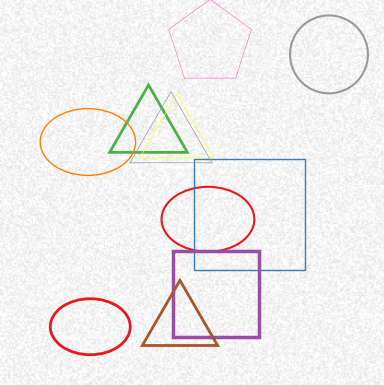[{"shape": "oval", "thickness": 2, "radius": 0.52, "center": [0.234, 0.151]}, {"shape": "oval", "thickness": 1.5, "radius": 0.6, "center": [0.54, 0.43]}, {"shape": "square", "thickness": 1, "radius": 0.72, "center": [0.648, 0.442]}, {"shape": "triangle", "thickness": 2, "radius": 0.58, "center": [0.386, 0.663]}, {"shape": "square", "thickness": 2.5, "radius": 0.56, "center": [0.561, 0.236]}, {"shape": "oval", "thickness": 1, "radius": 0.62, "center": [0.228, 0.631]}, {"shape": "triangle", "thickness": 0.5, "radius": 0.56, "center": [0.459, 0.645]}, {"shape": "triangle", "thickness": 2, "radius": 0.56, "center": [0.467, 0.159]}, {"shape": "pentagon", "thickness": 0.5, "radius": 0.57, "center": [0.546, 0.889]}, {"shape": "triangle", "thickness": 0.5, "radius": 0.62, "center": [0.444, 0.639]}, {"shape": "circle", "thickness": 1.5, "radius": 0.51, "center": [0.854, 0.859]}]